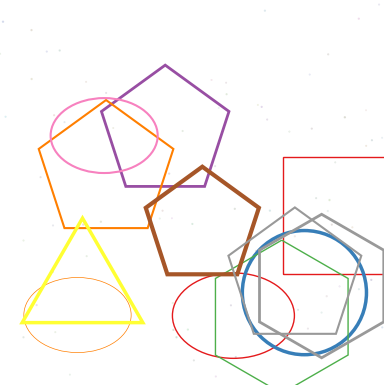[{"shape": "oval", "thickness": 1, "radius": 0.79, "center": [0.606, 0.18]}, {"shape": "square", "thickness": 1, "radius": 0.75, "center": [0.885, 0.44]}, {"shape": "circle", "thickness": 2.5, "radius": 0.81, "center": [0.791, 0.24]}, {"shape": "hexagon", "thickness": 1, "radius": 0.99, "center": [0.732, 0.177]}, {"shape": "pentagon", "thickness": 2, "radius": 0.87, "center": [0.429, 0.657]}, {"shape": "oval", "thickness": 0.5, "radius": 0.7, "center": [0.201, 0.182]}, {"shape": "pentagon", "thickness": 1.5, "radius": 0.92, "center": [0.275, 0.556]}, {"shape": "triangle", "thickness": 2.5, "radius": 0.9, "center": [0.214, 0.252]}, {"shape": "pentagon", "thickness": 3, "radius": 0.77, "center": [0.526, 0.412]}, {"shape": "oval", "thickness": 1.5, "radius": 0.7, "center": [0.271, 0.648]}, {"shape": "pentagon", "thickness": 1.5, "radius": 0.91, "center": [0.766, 0.28]}, {"shape": "hexagon", "thickness": 2, "radius": 0.93, "center": [0.835, 0.257]}]